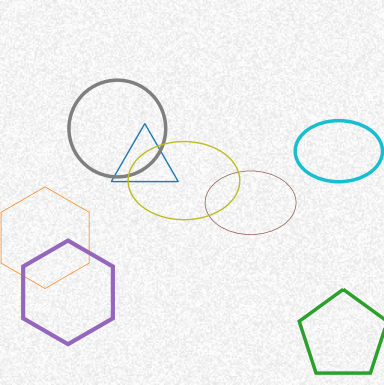[{"shape": "triangle", "thickness": 1, "radius": 0.5, "center": [0.376, 0.579]}, {"shape": "hexagon", "thickness": 0.5, "radius": 0.66, "center": [0.117, 0.383]}, {"shape": "pentagon", "thickness": 2.5, "radius": 0.6, "center": [0.892, 0.128]}, {"shape": "hexagon", "thickness": 3, "radius": 0.67, "center": [0.177, 0.241]}, {"shape": "oval", "thickness": 0.5, "radius": 0.59, "center": [0.651, 0.473]}, {"shape": "circle", "thickness": 2.5, "radius": 0.63, "center": [0.305, 0.666]}, {"shape": "oval", "thickness": 1, "radius": 0.73, "center": [0.478, 0.531]}, {"shape": "oval", "thickness": 2.5, "radius": 0.57, "center": [0.88, 0.607]}]